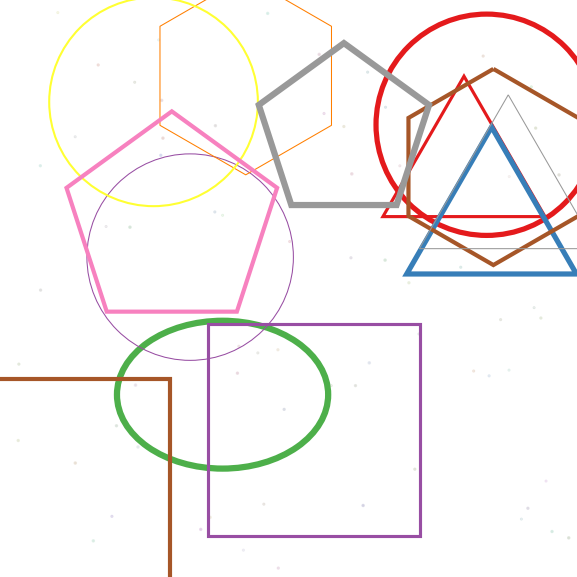[{"shape": "circle", "thickness": 2.5, "radius": 0.96, "center": [0.843, 0.783]}, {"shape": "triangle", "thickness": 1.5, "radius": 0.81, "center": [0.803, 0.705]}, {"shape": "triangle", "thickness": 2.5, "radius": 0.85, "center": [0.851, 0.61]}, {"shape": "oval", "thickness": 3, "radius": 0.91, "center": [0.385, 0.316]}, {"shape": "circle", "thickness": 0.5, "radius": 0.89, "center": [0.329, 0.554]}, {"shape": "square", "thickness": 1.5, "radius": 0.92, "center": [0.544, 0.255]}, {"shape": "hexagon", "thickness": 0.5, "radius": 0.86, "center": [0.426, 0.868]}, {"shape": "circle", "thickness": 1, "radius": 0.9, "center": [0.266, 0.823]}, {"shape": "square", "thickness": 2, "radius": 0.87, "center": [0.12, 0.17]}, {"shape": "hexagon", "thickness": 2, "radius": 0.85, "center": [0.854, 0.71]}, {"shape": "pentagon", "thickness": 2, "radius": 0.96, "center": [0.297, 0.615]}, {"shape": "pentagon", "thickness": 3, "radius": 0.78, "center": [0.596, 0.769]}, {"shape": "triangle", "thickness": 0.5, "radius": 0.89, "center": [0.88, 0.657]}]